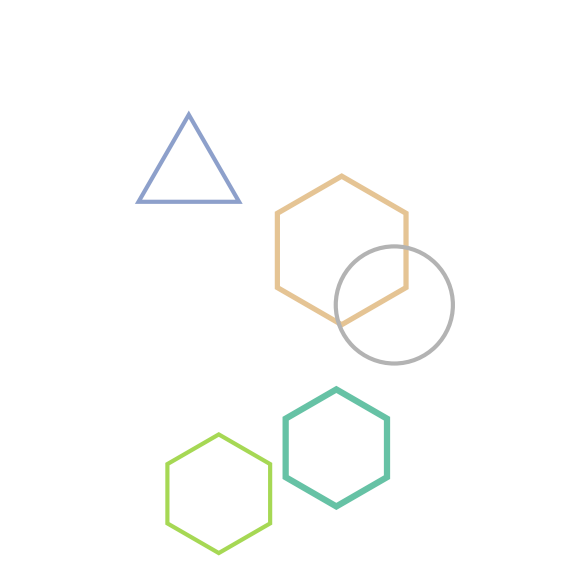[{"shape": "hexagon", "thickness": 3, "radius": 0.51, "center": [0.582, 0.224]}, {"shape": "triangle", "thickness": 2, "radius": 0.5, "center": [0.327, 0.7]}, {"shape": "hexagon", "thickness": 2, "radius": 0.51, "center": [0.379, 0.144]}, {"shape": "hexagon", "thickness": 2.5, "radius": 0.64, "center": [0.592, 0.565]}, {"shape": "circle", "thickness": 2, "radius": 0.51, "center": [0.683, 0.471]}]